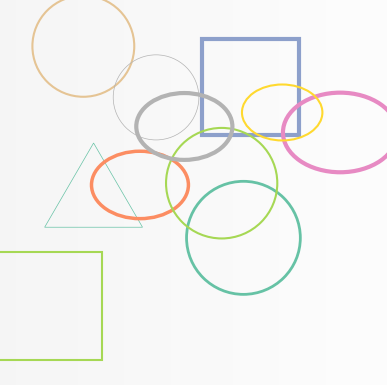[{"shape": "circle", "thickness": 2, "radius": 0.73, "center": [0.628, 0.382]}, {"shape": "triangle", "thickness": 0.5, "radius": 0.73, "center": [0.241, 0.483]}, {"shape": "oval", "thickness": 2.5, "radius": 0.63, "center": [0.361, 0.52]}, {"shape": "square", "thickness": 3, "radius": 0.62, "center": [0.647, 0.774]}, {"shape": "oval", "thickness": 3, "radius": 0.74, "center": [0.878, 0.656]}, {"shape": "square", "thickness": 1.5, "radius": 0.7, "center": [0.125, 0.205]}, {"shape": "circle", "thickness": 1.5, "radius": 0.72, "center": [0.572, 0.524]}, {"shape": "oval", "thickness": 1.5, "radius": 0.52, "center": [0.728, 0.708]}, {"shape": "circle", "thickness": 1.5, "radius": 0.66, "center": [0.215, 0.88]}, {"shape": "oval", "thickness": 3, "radius": 0.62, "center": [0.476, 0.672]}, {"shape": "circle", "thickness": 0.5, "radius": 0.55, "center": [0.403, 0.747]}]